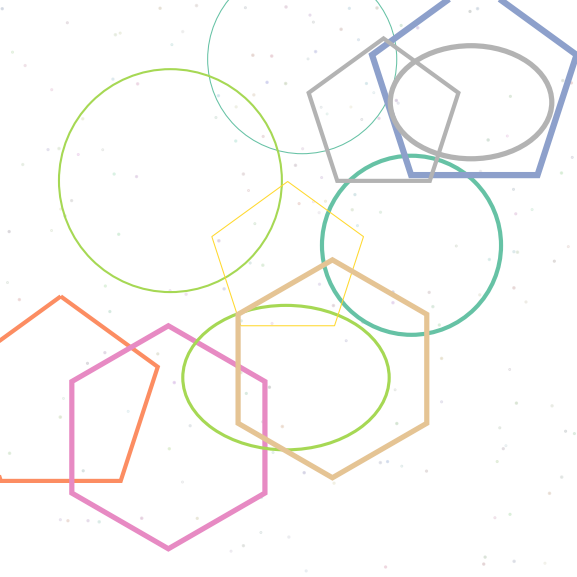[{"shape": "circle", "thickness": 0.5, "radius": 0.82, "center": [0.523, 0.897]}, {"shape": "circle", "thickness": 2, "radius": 0.78, "center": [0.713, 0.574]}, {"shape": "pentagon", "thickness": 2, "radius": 0.88, "center": [0.105, 0.309]}, {"shape": "pentagon", "thickness": 3, "radius": 0.93, "center": [0.821, 0.847]}, {"shape": "hexagon", "thickness": 2.5, "radius": 0.97, "center": [0.292, 0.242]}, {"shape": "circle", "thickness": 1, "radius": 0.97, "center": [0.295, 0.686]}, {"shape": "oval", "thickness": 1.5, "radius": 0.89, "center": [0.495, 0.345]}, {"shape": "pentagon", "thickness": 0.5, "radius": 0.69, "center": [0.498, 0.547]}, {"shape": "hexagon", "thickness": 2.5, "radius": 0.94, "center": [0.576, 0.361]}, {"shape": "pentagon", "thickness": 2, "radius": 0.68, "center": [0.664, 0.796]}, {"shape": "oval", "thickness": 2.5, "radius": 0.7, "center": [0.816, 0.822]}]